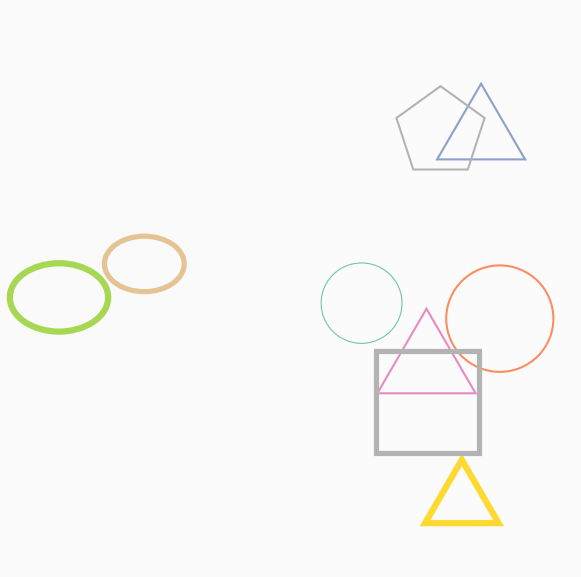[{"shape": "circle", "thickness": 0.5, "radius": 0.35, "center": [0.622, 0.474]}, {"shape": "circle", "thickness": 1, "radius": 0.46, "center": [0.86, 0.447]}, {"shape": "triangle", "thickness": 1, "radius": 0.44, "center": [0.828, 0.767]}, {"shape": "triangle", "thickness": 1, "radius": 0.49, "center": [0.734, 0.367]}, {"shape": "oval", "thickness": 3, "radius": 0.42, "center": [0.102, 0.484]}, {"shape": "triangle", "thickness": 3, "radius": 0.37, "center": [0.795, 0.13]}, {"shape": "oval", "thickness": 2.5, "radius": 0.34, "center": [0.248, 0.542]}, {"shape": "pentagon", "thickness": 1, "radius": 0.4, "center": [0.758, 0.77]}, {"shape": "square", "thickness": 2.5, "radius": 0.44, "center": [0.736, 0.303]}]